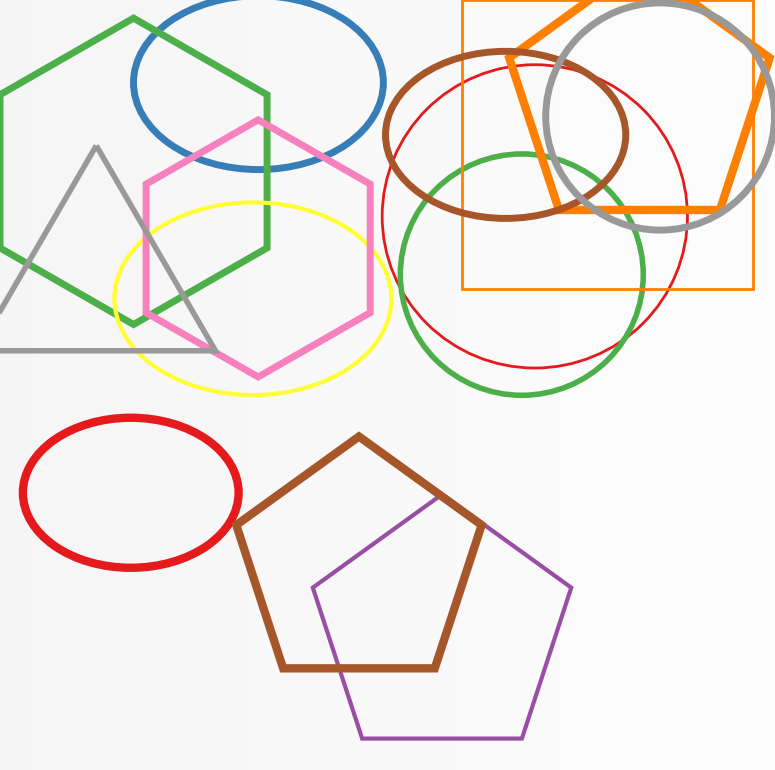[{"shape": "circle", "thickness": 1, "radius": 0.98, "center": [0.69, 0.719]}, {"shape": "oval", "thickness": 3, "radius": 0.7, "center": [0.169, 0.36]}, {"shape": "oval", "thickness": 2.5, "radius": 0.81, "center": [0.333, 0.893]}, {"shape": "hexagon", "thickness": 2.5, "radius": 0.99, "center": [0.172, 0.777]}, {"shape": "circle", "thickness": 2, "radius": 0.78, "center": [0.673, 0.643]}, {"shape": "pentagon", "thickness": 1.5, "radius": 0.88, "center": [0.57, 0.183]}, {"shape": "pentagon", "thickness": 3, "radius": 0.88, "center": [0.825, 0.87]}, {"shape": "square", "thickness": 1, "radius": 0.94, "center": [0.784, 0.813]}, {"shape": "oval", "thickness": 1.5, "radius": 0.89, "center": [0.326, 0.612]}, {"shape": "pentagon", "thickness": 3, "radius": 0.83, "center": [0.463, 0.267]}, {"shape": "oval", "thickness": 2.5, "radius": 0.77, "center": [0.652, 0.825]}, {"shape": "hexagon", "thickness": 2.5, "radius": 0.83, "center": [0.333, 0.677]}, {"shape": "triangle", "thickness": 2, "radius": 0.89, "center": [0.124, 0.633]}, {"shape": "circle", "thickness": 2.5, "radius": 0.74, "center": [0.852, 0.849]}]